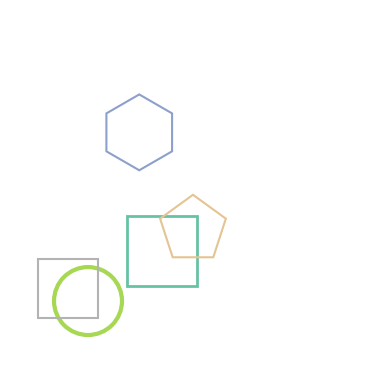[{"shape": "square", "thickness": 2, "radius": 0.45, "center": [0.42, 0.348]}, {"shape": "hexagon", "thickness": 1.5, "radius": 0.49, "center": [0.362, 0.656]}, {"shape": "circle", "thickness": 3, "radius": 0.44, "center": [0.229, 0.218]}, {"shape": "pentagon", "thickness": 1.5, "radius": 0.45, "center": [0.501, 0.404]}, {"shape": "square", "thickness": 1.5, "radius": 0.39, "center": [0.177, 0.25]}]